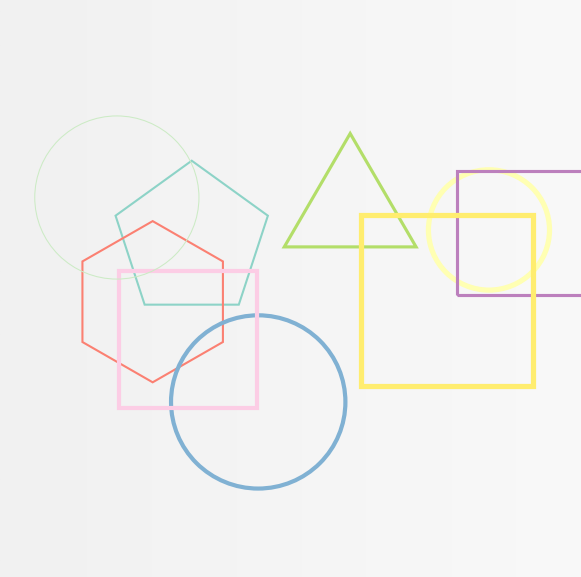[{"shape": "pentagon", "thickness": 1, "radius": 0.69, "center": [0.33, 0.583]}, {"shape": "circle", "thickness": 2.5, "radius": 0.52, "center": [0.841, 0.601]}, {"shape": "hexagon", "thickness": 1, "radius": 0.7, "center": [0.263, 0.477]}, {"shape": "circle", "thickness": 2, "radius": 0.75, "center": [0.444, 0.303]}, {"shape": "triangle", "thickness": 1.5, "radius": 0.65, "center": [0.602, 0.637]}, {"shape": "square", "thickness": 2, "radius": 0.6, "center": [0.323, 0.411]}, {"shape": "square", "thickness": 1.5, "radius": 0.54, "center": [0.894, 0.596]}, {"shape": "circle", "thickness": 0.5, "radius": 0.71, "center": [0.201, 0.657]}, {"shape": "square", "thickness": 2.5, "radius": 0.74, "center": [0.769, 0.478]}]